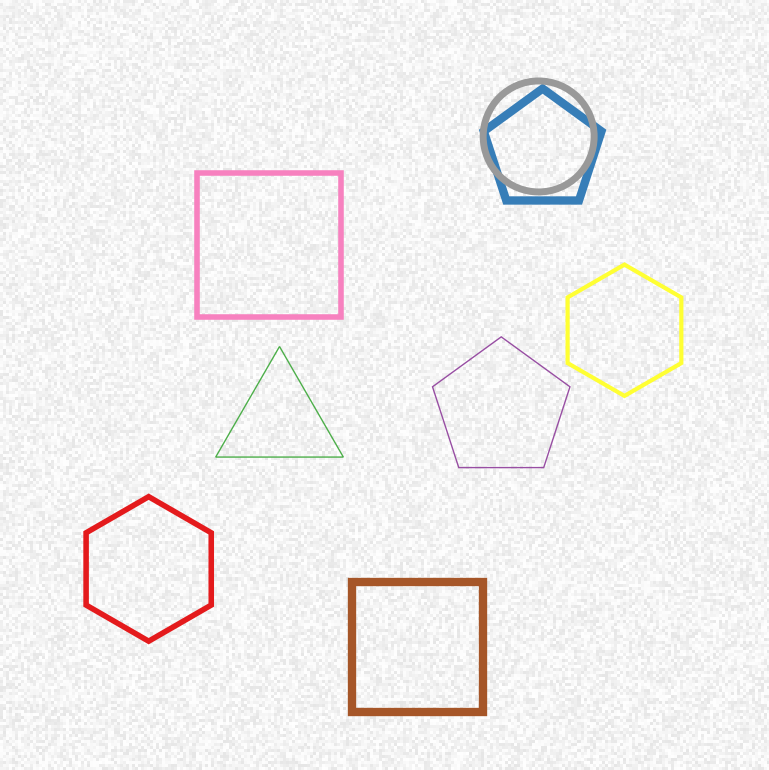[{"shape": "hexagon", "thickness": 2, "radius": 0.47, "center": [0.193, 0.261]}, {"shape": "pentagon", "thickness": 3, "radius": 0.4, "center": [0.705, 0.805]}, {"shape": "triangle", "thickness": 0.5, "radius": 0.48, "center": [0.363, 0.454]}, {"shape": "pentagon", "thickness": 0.5, "radius": 0.47, "center": [0.651, 0.469]}, {"shape": "hexagon", "thickness": 1.5, "radius": 0.43, "center": [0.811, 0.571]}, {"shape": "square", "thickness": 3, "radius": 0.42, "center": [0.542, 0.159]}, {"shape": "square", "thickness": 2, "radius": 0.47, "center": [0.35, 0.682]}, {"shape": "circle", "thickness": 2.5, "radius": 0.36, "center": [0.7, 0.823]}]